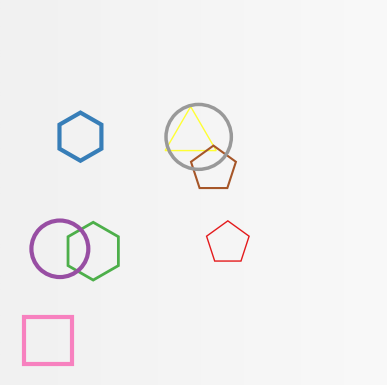[{"shape": "pentagon", "thickness": 1, "radius": 0.29, "center": [0.588, 0.369]}, {"shape": "hexagon", "thickness": 3, "radius": 0.31, "center": [0.208, 0.645]}, {"shape": "hexagon", "thickness": 2, "radius": 0.38, "center": [0.241, 0.348]}, {"shape": "circle", "thickness": 3, "radius": 0.37, "center": [0.155, 0.354]}, {"shape": "triangle", "thickness": 1, "radius": 0.38, "center": [0.492, 0.647]}, {"shape": "pentagon", "thickness": 1.5, "radius": 0.3, "center": [0.551, 0.561]}, {"shape": "square", "thickness": 3, "radius": 0.3, "center": [0.124, 0.114]}, {"shape": "circle", "thickness": 2.5, "radius": 0.42, "center": [0.513, 0.644]}]